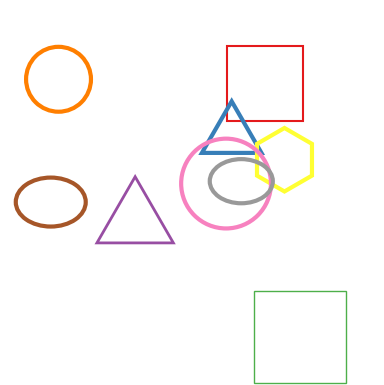[{"shape": "square", "thickness": 1.5, "radius": 0.49, "center": [0.688, 0.784]}, {"shape": "triangle", "thickness": 3, "radius": 0.45, "center": [0.602, 0.647]}, {"shape": "square", "thickness": 1, "radius": 0.6, "center": [0.779, 0.125]}, {"shape": "triangle", "thickness": 2, "radius": 0.57, "center": [0.351, 0.426]}, {"shape": "circle", "thickness": 3, "radius": 0.42, "center": [0.152, 0.794]}, {"shape": "hexagon", "thickness": 3, "radius": 0.41, "center": [0.739, 0.585]}, {"shape": "oval", "thickness": 3, "radius": 0.45, "center": [0.132, 0.475]}, {"shape": "circle", "thickness": 3, "radius": 0.58, "center": [0.587, 0.523]}, {"shape": "oval", "thickness": 3, "radius": 0.41, "center": [0.627, 0.529]}]